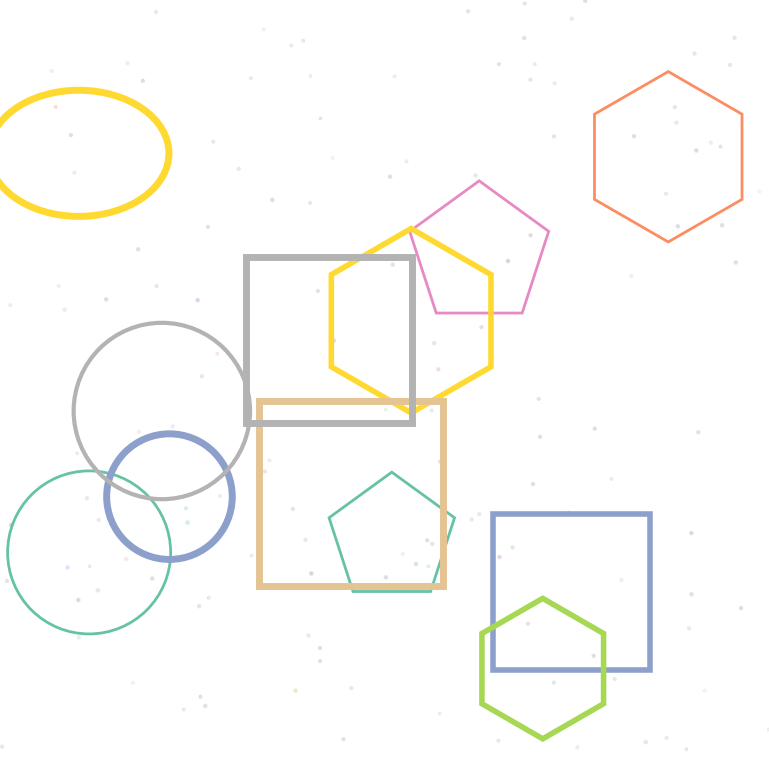[{"shape": "circle", "thickness": 1, "radius": 0.53, "center": [0.116, 0.283]}, {"shape": "pentagon", "thickness": 1, "radius": 0.43, "center": [0.509, 0.301]}, {"shape": "hexagon", "thickness": 1, "radius": 0.55, "center": [0.868, 0.796]}, {"shape": "square", "thickness": 2, "radius": 0.51, "center": [0.742, 0.231]}, {"shape": "circle", "thickness": 2.5, "radius": 0.41, "center": [0.22, 0.355]}, {"shape": "pentagon", "thickness": 1, "radius": 0.47, "center": [0.622, 0.67]}, {"shape": "hexagon", "thickness": 2, "radius": 0.46, "center": [0.705, 0.132]}, {"shape": "hexagon", "thickness": 2, "radius": 0.6, "center": [0.534, 0.583]}, {"shape": "oval", "thickness": 2.5, "radius": 0.59, "center": [0.102, 0.801]}, {"shape": "square", "thickness": 2.5, "radius": 0.6, "center": [0.456, 0.359]}, {"shape": "circle", "thickness": 1.5, "radius": 0.57, "center": [0.21, 0.466]}, {"shape": "square", "thickness": 2.5, "radius": 0.54, "center": [0.428, 0.558]}]